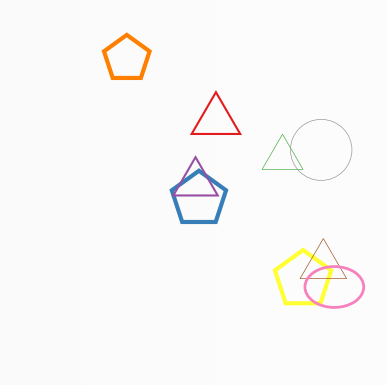[{"shape": "triangle", "thickness": 1.5, "radius": 0.36, "center": [0.557, 0.688]}, {"shape": "pentagon", "thickness": 3, "radius": 0.37, "center": [0.513, 0.483]}, {"shape": "triangle", "thickness": 0.5, "radius": 0.31, "center": [0.729, 0.59]}, {"shape": "triangle", "thickness": 1.5, "radius": 0.33, "center": [0.505, 0.525]}, {"shape": "pentagon", "thickness": 3, "radius": 0.31, "center": [0.327, 0.848]}, {"shape": "pentagon", "thickness": 3, "radius": 0.38, "center": [0.782, 0.274]}, {"shape": "triangle", "thickness": 0.5, "radius": 0.35, "center": [0.834, 0.311]}, {"shape": "oval", "thickness": 2, "radius": 0.38, "center": [0.863, 0.255]}, {"shape": "circle", "thickness": 0.5, "radius": 0.4, "center": [0.829, 0.611]}]